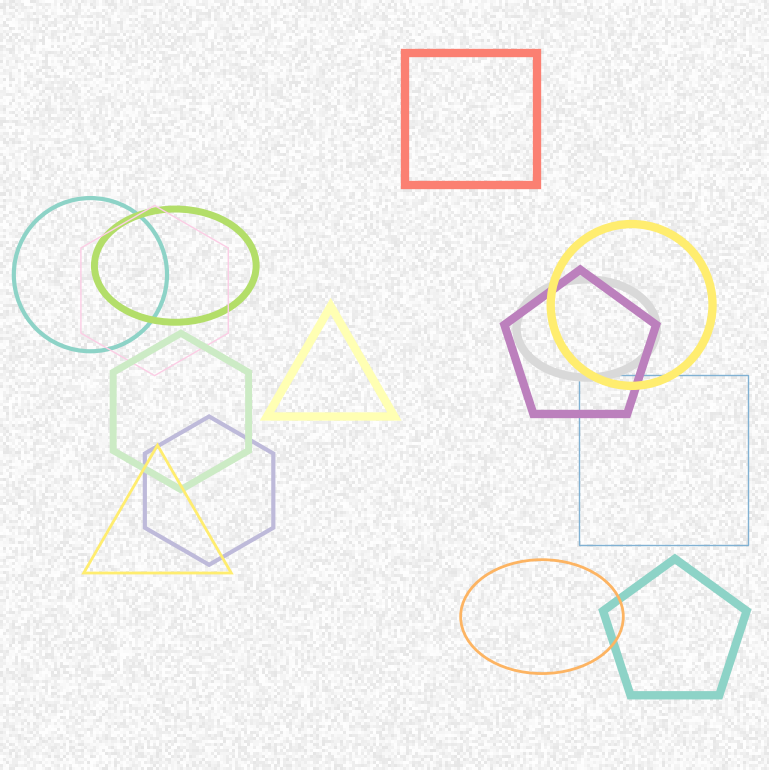[{"shape": "circle", "thickness": 1.5, "radius": 0.5, "center": [0.117, 0.643]}, {"shape": "pentagon", "thickness": 3, "radius": 0.49, "center": [0.876, 0.176]}, {"shape": "triangle", "thickness": 3, "radius": 0.48, "center": [0.429, 0.507]}, {"shape": "hexagon", "thickness": 1.5, "radius": 0.48, "center": [0.272, 0.363]}, {"shape": "square", "thickness": 3, "radius": 0.43, "center": [0.612, 0.846]}, {"shape": "square", "thickness": 0.5, "radius": 0.55, "center": [0.862, 0.402]}, {"shape": "oval", "thickness": 1, "radius": 0.53, "center": [0.704, 0.199]}, {"shape": "oval", "thickness": 2.5, "radius": 0.53, "center": [0.228, 0.655]}, {"shape": "hexagon", "thickness": 0.5, "radius": 0.55, "center": [0.201, 0.623]}, {"shape": "oval", "thickness": 3, "radius": 0.46, "center": [0.762, 0.573]}, {"shape": "pentagon", "thickness": 3, "radius": 0.52, "center": [0.754, 0.546]}, {"shape": "hexagon", "thickness": 2.5, "radius": 0.51, "center": [0.235, 0.466]}, {"shape": "circle", "thickness": 3, "radius": 0.53, "center": [0.82, 0.604]}, {"shape": "triangle", "thickness": 1, "radius": 0.55, "center": [0.205, 0.311]}]